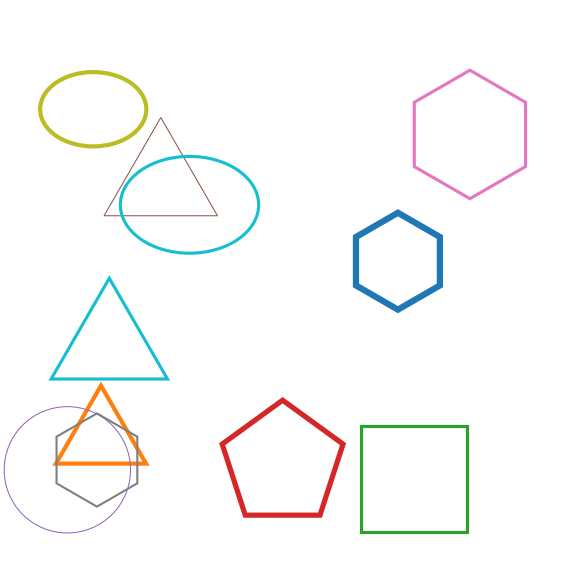[{"shape": "hexagon", "thickness": 3, "radius": 0.42, "center": [0.689, 0.547]}, {"shape": "triangle", "thickness": 2, "radius": 0.45, "center": [0.175, 0.241]}, {"shape": "square", "thickness": 1.5, "radius": 0.46, "center": [0.717, 0.17]}, {"shape": "pentagon", "thickness": 2.5, "radius": 0.55, "center": [0.489, 0.196]}, {"shape": "circle", "thickness": 0.5, "radius": 0.55, "center": [0.117, 0.186]}, {"shape": "triangle", "thickness": 0.5, "radius": 0.57, "center": [0.278, 0.682]}, {"shape": "hexagon", "thickness": 1.5, "radius": 0.56, "center": [0.814, 0.766]}, {"shape": "hexagon", "thickness": 1, "radius": 0.4, "center": [0.168, 0.203]}, {"shape": "oval", "thickness": 2, "radius": 0.46, "center": [0.161, 0.81]}, {"shape": "oval", "thickness": 1.5, "radius": 0.6, "center": [0.328, 0.645]}, {"shape": "triangle", "thickness": 1.5, "radius": 0.58, "center": [0.189, 0.401]}]